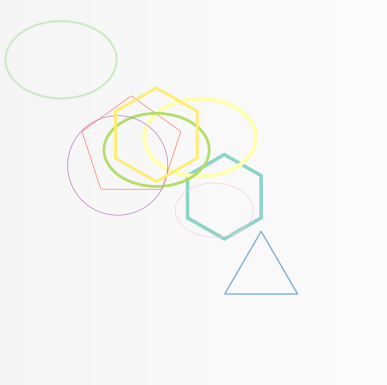[{"shape": "hexagon", "thickness": 2.5, "radius": 0.55, "center": [0.579, 0.489]}, {"shape": "oval", "thickness": 3, "radius": 0.72, "center": [0.517, 0.643]}, {"shape": "pentagon", "thickness": 0.5, "radius": 0.67, "center": [0.339, 0.617]}, {"shape": "triangle", "thickness": 1, "radius": 0.54, "center": [0.674, 0.291]}, {"shape": "oval", "thickness": 2, "radius": 0.68, "center": [0.404, 0.611]}, {"shape": "oval", "thickness": 0.5, "radius": 0.5, "center": [0.553, 0.454]}, {"shape": "circle", "thickness": 0.5, "radius": 0.65, "center": [0.304, 0.57]}, {"shape": "oval", "thickness": 1.5, "radius": 0.72, "center": [0.158, 0.845]}, {"shape": "hexagon", "thickness": 2, "radius": 0.61, "center": [0.404, 0.65]}]